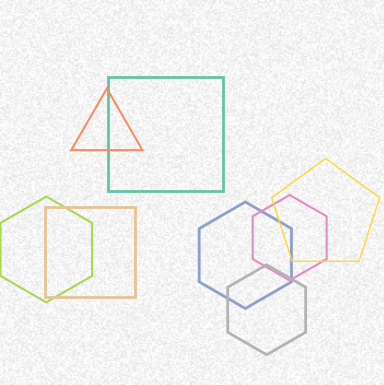[{"shape": "square", "thickness": 2, "radius": 0.74, "center": [0.43, 0.652]}, {"shape": "triangle", "thickness": 1.5, "radius": 0.53, "center": [0.278, 0.663]}, {"shape": "hexagon", "thickness": 2, "radius": 0.69, "center": [0.637, 0.337]}, {"shape": "hexagon", "thickness": 1.5, "radius": 0.55, "center": [0.752, 0.383]}, {"shape": "hexagon", "thickness": 1.5, "radius": 0.69, "center": [0.12, 0.352]}, {"shape": "pentagon", "thickness": 1, "radius": 0.74, "center": [0.846, 0.441]}, {"shape": "square", "thickness": 2, "radius": 0.59, "center": [0.233, 0.345]}, {"shape": "hexagon", "thickness": 2, "radius": 0.58, "center": [0.693, 0.195]}]